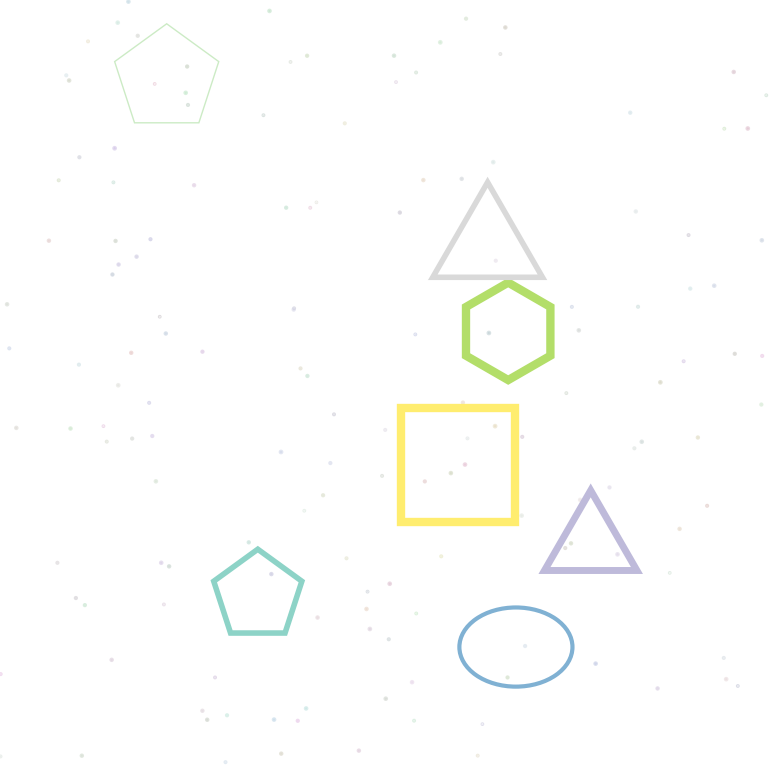[{"shape": "pentagon", "thickness": 2, "radius": 0.3, "center": [0.335, 0.227]}, {"shape": "triangle", "thickness": 2.5, "radius": 0.35, "center": [0.767, 0.294]}, {"shape": "oval", "thickness": 1.5, "radius": 0.37, "center": [0.67, 0.16]}, {"shape": "hexagon", "thickness": 3, "radius": 0.32, "center": [0.66, 0.57]}, {"shape": "triangle", "thickness": 2, "radius": 0.41, "center": [0.633, 0.681]}, {"shape": "pentagon", "thickness": 0.5, "radius": 0.36, "center": [0.216, 0.898]}, {"shape": "square", "thickness": 3, "radius": 0.37, "center": [0.595, 0.396]}]